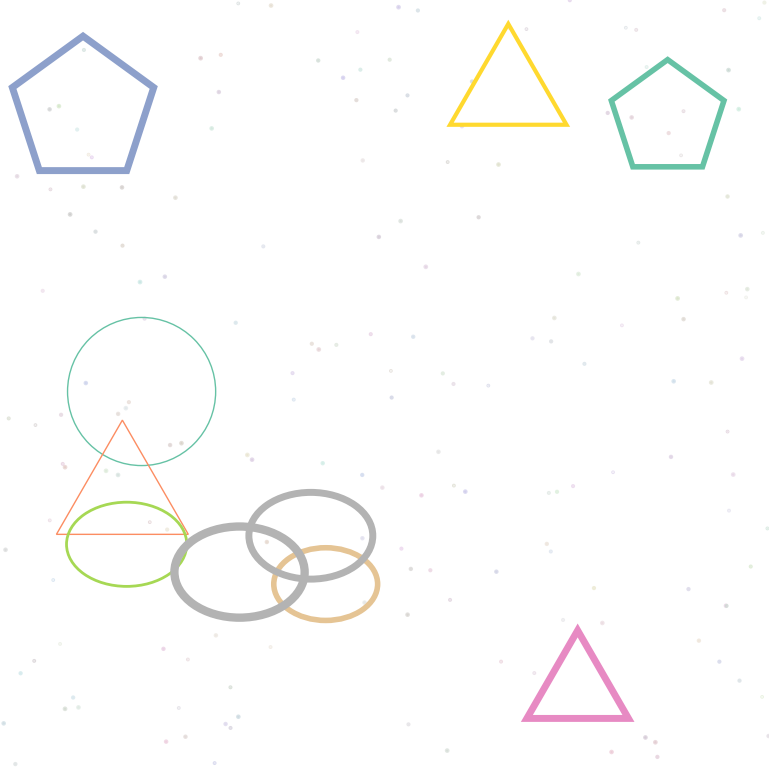[{"shape": "circle", "thickness": 0.5, "radius": 0.48, "center": [0.184, 0.492]}, {"shape": "pentagon", "thickness": 2, "radius": 0.38, "center": [0.867, 0.846]}, {"shape": "triangle", "thickness": 0.5, "radius": 0.49, "center": [0.159, 0.355]}, {"shape": "pentagon", "thickness": 2.5, "radius": 0.48, "center": [0.108, 0.857]}, {"shape": "triangle", "thickness": 2.5, "radius": 0.38, "center": [0.75, 0.105]}, {"shape": "oval", "thickness": 1, "radius": 0.39, "center": [0.164, 0.293]}, {"shape": "triangle", "thickness": 1.5, "radius": 0.44, "center": [0.66, 0.882]}, {"shape": "oval", "thickness": 2, "radius": 0.34, "center": [0.423, 0.241]}, {"shape": "oval", "thickness": 2.5, "radius": 0.4, "center": [0.404, 0.304]}, {"shape": "oval", "thickness": 3, "radius": 0.42, "center": [0.311, 0.257]}]